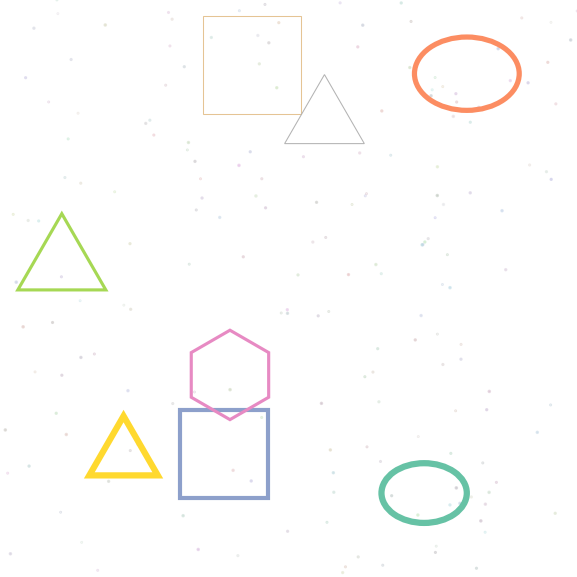[{"shape": "oval", "thickness": 3, "radius": 0.37, "center": [0.734, 0.145]}, {"shape": "oval", "thickness": 2.5, "radius": 0.45, "center": [0.808, 0.872]}, {"shape": "square", "thickness": 2, "radius": 0.38, "center": [0.388, 0.213]}, {"shape": "hexagon", "thickness": 1.5, "radius": 0.39, "center": [0.398, 0.35]}, {"shape": "triangle", "thickness": 1.5, "radius": 0.44, "center": [0.107, 0.541]}, {"shape": "triangle", "thickness": 3, "radius": 0.34, "center": [0.214, 0.21]}, {"shape": "square", "thickness": 0.5, "radius": 0.43, "center": [0.436, 0.886]}, {"shape": "triangle", "thickness": 0.5, "radius": 0.4, "center": [0.562, 0.79]}]